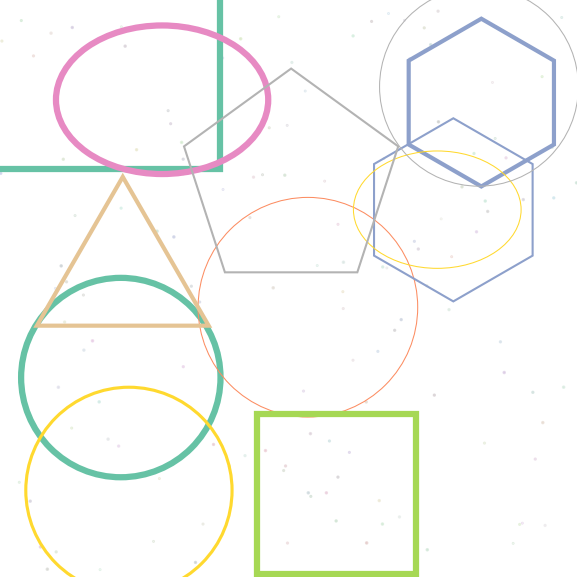[{"shape": "circle", "thickness": 3, "radius": 0.86, "center": [0.209, 0.345]}, {"shape": "square", "thickness": 3, "radius": 0.96, "center": [0.189, 0.899]}, {"shape": "circle", "thickness": 0.5, "radius": 0.95, "center": [0.533, 0.467]}, {"shape": "hexagon", "thickness": 2, "radius": 0.73, "center": [0.833, 0.822]}, {"shape": "hexagon", "thickness": 1, "radius": 0.79, "center": [0.785, 0.636]}, {"shape": "oval", "thickness": 3, "radius": 0.92, "center": [0.281, 0.826]}, {"shape": "square", "thickness": 3, "radius": 0.69, "center": [0.582, 0.144]}, {"shape": "oval", "thickness": 0.5, "radius": 0.73, "center": [0.757, 0.636]}, {"shape": "circle", "thickness": 1.5, "radius": 0.89, "center": [0.223, 0.15]}, {"shape": "triangle", "thickness": 2, "radius": 0.86, "center": [0.213, 0.521]}, {"shape": "pentagon", "thickness": 1, "radius": 0.98, "center": [0.504, 0.685]}, {"shape": "circle", "thickness": 0.5, "radius": 0.86, "center": [0.829, 0.849]}]